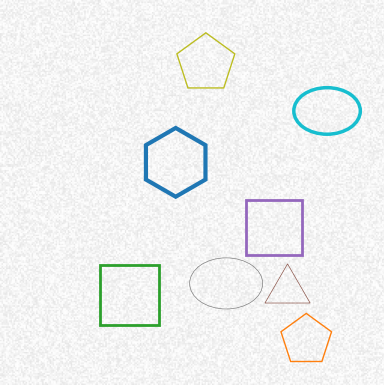[{"shape": "hexagon", "thickness": 3, "radius": 0.45, "center": [0.456, 0.578]}, {"shape": "pentagon", "thickness": 1, "radius": 0.35, "center": [0.795, 0.117]}, {"shape": "square", "thickness": 2, "radius": 0.39, "center": [0.336, 0.233]}, {"shape": "square", "thickness": 2, "radius": 0.36, "center": [0.712, 0.409]}, {"shape": "triangle", "thickness": 0.5, "radius": 0.34, "center": [0.747, 0.247]}, {"shape": "oval", "thickness": 0.5, "radius": 0.47, "center": [0.587, 0.264]}, {"shape": "pentagon", "thickness": 1, "radius": 0.4, "center": [0.535, 0.836]}, {"shape": "oval", "thickness": 2.5, "radius": 0.43, "center": [0.85, 0.712]}]